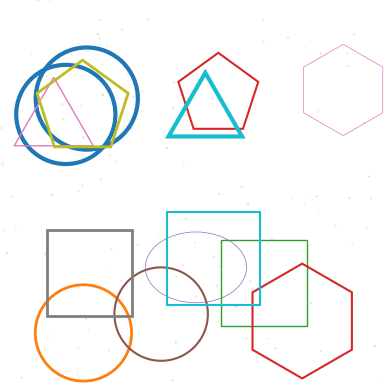[{"shape": "circle", "thickness": 3, "radius": 0.64, "center": [0.171, 0.703]}, {"shape": "circle", "thickness": 3, "radius": 0.66, "center": [0.225, 0.744]}, {"shape": "circle", "thickness": 2, "radius": 0.63, "center": [0.217, 0.135]}, {"shape": "square", "thickness": 1, "radius": 0.56, "center": [0.686, 0.264]}, {"shape": "pentagon", "thickness": 1.5, "radius": 0.55, "center": [0.567, 0.754]}, {"shape": "hexagon", "thickness": 1.5, "radius": 0.75, "center": [0.785, 0.166]}, {"shape": "oval", "thickness": 0.5, "radius": 0.66, "center": [0.509, 0.306]}, {"shape": "circle", "thickness": 1.5, "radius": 0.61, "center": [0.419, 0.184]}, {"shape": "triangle", "thickness": 1, "radius": 0.59, "center": [0.14, 0.681]}, {"shape": "hexagon", "thickness": 0.5, "radius": 0.59, "center": [0.891, 0.766]}, {"shape": "square", "thickness": 2, "radius": 0.55, "center": [0.233, 0.291]}, {"shape": "pentagon", "thickness": 2, "radius": 0.62, "center": [0.215, 0.719]}, {"shape": "square", "thickness": 1.5, "radius": 0.6, "center": [0.554, 0.328]}, {"shape": "triangle", "thickness": 3, "radius": 0.55, "center": [0.533, 0.701]}]